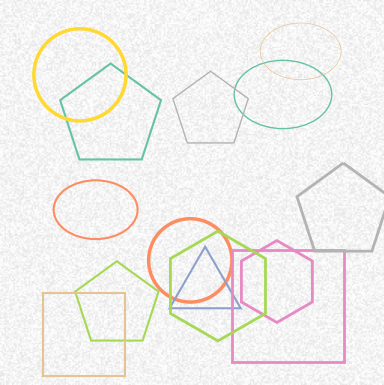[{"shape": "pentagon", "thickness": 1.5, "radius": 0.69, "center": [0.287, 0.697]}, {"shape": "oval", "thickness": 1, "radius": 0.63, "center": [0.735, 0.755]}, {"shape": "circle", "thickness": 2.5, "radius": 0.54, "center": [0.494, 0.324]}, {"shape": "oval", "thickness": 1.5, "radius": 0.55, "center": [0.248, 0.455]}, {"shape": "triangle", "thickness": 1.5, "radius": 0.53, "center": [0.533, 0.253]}, {"shape": "hexagon", "thickness": 2, "radius": 0.53, "center": [0.719, 0.269]}, {"shape": "square", "thickness": 2, "radius": 0.73, "center": [0.747, 0.206]}, {"shape": "hexagon", "thickness": 2, "radius": 0.71, "center": [0.566, 0.257]}, {"shape": "pentagon", "thickness": 1.5, "radius": 0.57, "center": [0.304, 0.208]}, {"shape": "circle", "thickness": 2.5, "radius": 0.6, "center": [0.208, 0.806]}, {"shape": "square", "thickness": 1.5, "radius": 0.53, "center": [0.218, 0.131]}, {"shape": "oval", "thickness": 0.5, "radius": 0.53, "center": [0.781, 0.867]}, {"shape": "pentagon", "thickness": 2, "radius": 0.63, "center": [0.892, 0.45]}, {"shape": "pentagon", "thickness": 1, "radius": 0.51, "center": [0.547, 0.712]}]